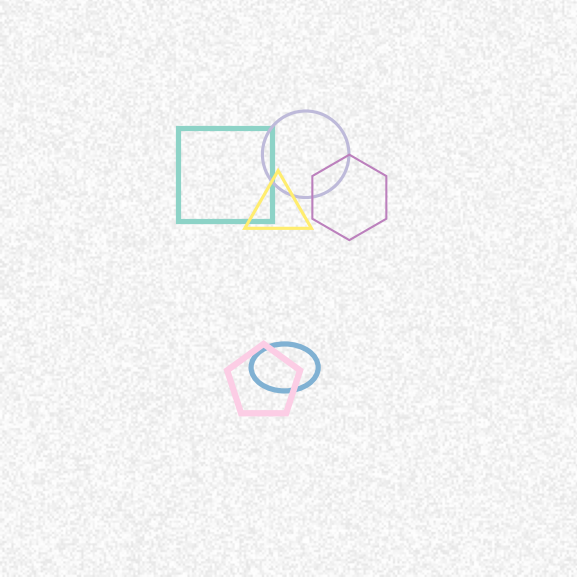[{"shape": "square", "thickness": 2.5, "radius": 0.41, "center": [0.39, 0.697]}, {"shape": "circle", "thickness": 1.5, "radius": 0.37, "center": [0.529, 0.732]}, {"shape": "oval", "thickness": 2.5, "radius": 0.29, "center": [0.493, 0.363]}, {"shape": "pentagon", "thickness": 3, "radius": 0.33, "center": [0.456, 0.337]}, {"shape": "hexagon", "thickness": 1, "radius": 0.37, "center": [0.605, 0.657]}, {"shape": "triangle", "thickness": 1.5, "radius": 0.33, "center": [0.482, 0.637]}]